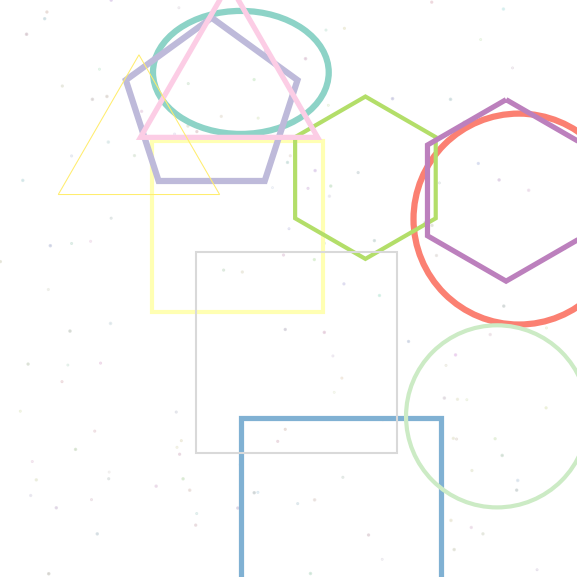[{"shape": "oval", "thickness": 3, "radius": 0.76, "center": [0.417, 0.874]}, {"shape": "square", "thickness": 2, "radius": 0.74, "center": [0.412, 0.607]}, {"shape": "pentagon", "thickness": 3, "radius": 0.78, "center": [0.367, 0.812]}, {"shape": "circle", "thickness": 3, "radius": 0.91, "center": [0.899, 0.62]}, {"shape": "square", "thickness": 2.5, "radius": 0.86, "center": [0.59, 0.102]}, {"shape": "hexagon", "thickness": 2, "radius": 0.7, "center": [0.633, 0.691]}, {"shape": "triangle", "thickness": 2.5, "radius": 0.89, "center": [0.397, 0.85]}, {"shape": "square", "thickness": 1, "radius": 0.87, "center": [0.514, 0.389]}, {"shape": "hexagon", "thickness": 2.5, "radius": 0.79, "center": [0.876, 0.669]}, {"shape": "circle", "thickness": 2, "radius": 0.79, "center": [0.861, 0.278]}, {"shape": "triangle", "thickness": 0.5, "radius": 0.81, "center": [0.241, 0.743]}]